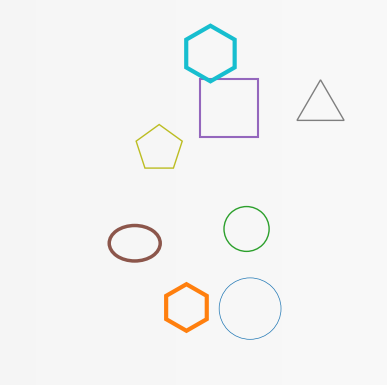[{"shape": "circle", "thickness": 0.5, "radius": 0.4, "center": [0.645, 0.198]}, {"shape": "hexagon", "thickness": 3, "radius": 0.3, "center": [0.481, 0.201]}, {"shape": "circle", "thickness": 1, "radius": 0.29, "center": [0.636, 0.405]}, {"shape": "square", "thickness": 1.5, "radius": 0.38, "center": [0.59, 0.719]}, {"shape": "oval", "thickness": 2.5, "radius": 0.33, "center": [0.348, 0.368]}, {"shape": "triangle", "thickness": 1, "radius": 0.35, "center": [0.827, 0.722]}, {"shape": "pentagon", "thickness": 1, "radius": 0.31, "center": [0.411, 0.614]}, {"shape": "hexagon", "thickness": 3, "radius": 0.36, "center": [0.543, 0.861]}]